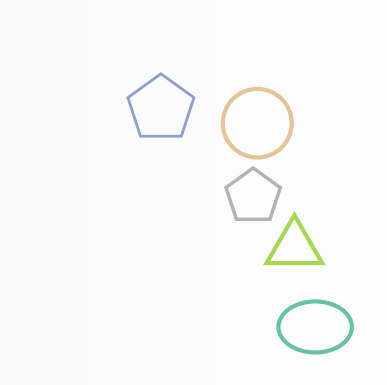[{"shape": "oval", "thickness": 3, "radius": 0.47, "center": [0.813, 0.151]}, {"shape": "pentagon", "thickness": 2, "radius": 0.45, "center": [0.415, 0.719]}, {"shape": "triangle", "thickness": 3, "radius": 0.41, "center": [0.76, 0.358]}, {"shape": "circle", "thickness": 3, "radius": 0.45, "center": [0.664, 0.68]}, {"shape": "pentagon", "thickness": 2.5, "radius": 0.37, "center": [0.653, 0.49]}]